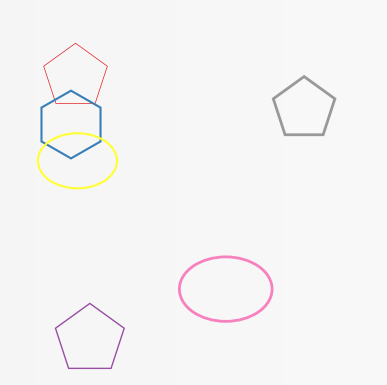[{"shape": "pentagon", "thickness": 0.5, "radius": 0.43, "center": [0.195, 0.801]}, {"shape": "hexagon", "thickness": 1.5, "radius": 0.44, "center": [0.183, 0.677]}, {"shape": "pentagon", "thickness": 1, "radius": 0.47, "center": [0.232, 0.119]}, {"shape": "oval", "thickness": 1.5, "radius": 0.51, "center": [0.2, 0.582]}, {"shape": "oval", "thickness": 2, "radius": 0.6, "center": [0.583, 0.249]}, {"shape": "pentagon", "thickness": 2, "radius": 0.42, "center": [0.785, 0.718]}]